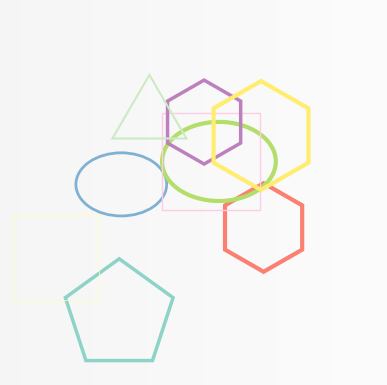[{"shape": "pentagon", "thickness": 2.5, "radius": 0.73, "center": [0.308, 0.182]}, {"shape": "square", "thickness": 0.5, "radius": 0.56, "center": [0.143, 0.333]}, {"shape": "hexagon", "thickness": 3, "radius": 0.57, "center": [0.68, 0.409]}, {"shape": "oval", "thickness": 2, "radius": 0.59, "center": [0.313, 0.521]}, {"shape": "oval", "thickness": 3, "radius": 0.73, "center": [0.565, 0.581]}, {"shape": "square", "thickness": 1, "radius": 0.63, "center": [0.545, 0.581]}, {"shape": "hexagon", "thickness": 2.5, "radius": 0.54, "center": [0.527, 0.683]}, {"shape": "triangle", "thickness": 1.5, "radius": 0.55, "center": [0.386, 0.695]}, {"shape": "hexagon", "thickness": 3, "radius": 0.71, "center": [0.674, 0.648]}]